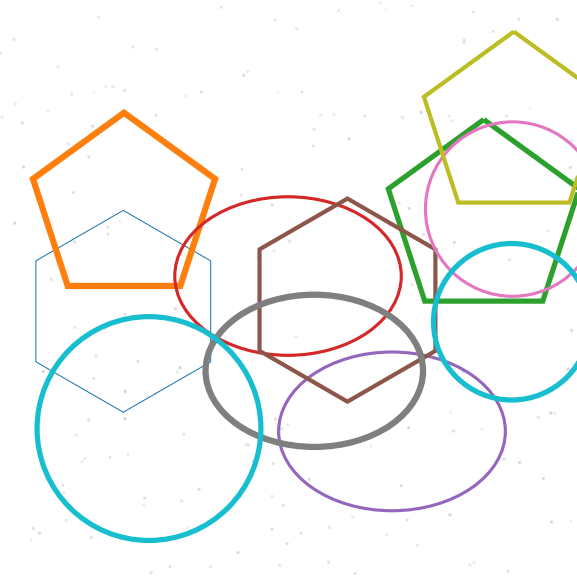[{"shape": "hexagon", "thickness": 0.5, "radius": 0.87, "center": [0.213, 0.46]}, {"shape": "pentagon", "thickness": 3, "radius": 0.83, "center": [0.215, 0.638]}, {"shape": "pentagon", "thickness": 2.5, "radius": 0.87, "center": [0.838, 0.618]}, {"shape": "oval", "thickness": 1.5, "radius": 0.98, "center": [0.499, 0.521]}, {"shape": "oval", "thickness": 1.5, "radius": 0.98, "center": [0.679, 0.252]}, {"shape": "hexagon", "thickness": 2, "radius": 0.88, "center": [0.602, 0.479]}, {"shape": "circle", "thickness": 1.5, "radius": 0.76, "center": [0.888, 0.637]}, {"shape": "oval", "thickness": 3, "radius": 0.94, "center": [0.544, 0.357]}, {"shape": "pentagon", "thickness": 2, "radius": 0.82, "center": [0.89, 0.781]}, {"shape": "circle", "thickness": 2.5, "radius": 0.97, "center": [0.258, 0.257]}, {"shape": "circle", "thickness": 2.5, "radius": 0.68, "center": [0.886, 0.442]}]